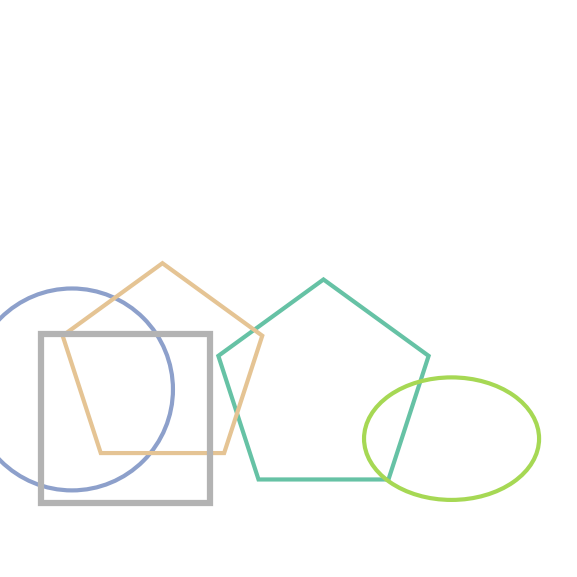[{"shape": "pentagon", "thickness": 2, "radius": 0.96, "center": [0.56, 0.324]}, {"shape": "circle", "thickness": 2, "radius": 0.87, "center": [0.125, 0.325]}, {"shape": "oval", "thickness": 2, "radius": 0.76, "center": [0.782, 0.24]}, {"shape": "pentagon", "thickness": 2, "radius": 0.91, "center": [0.281, 0.362]}, {"shape": "square", "thickness": 3, "radius": 0.73, "center": [0.217, 0.274]}]